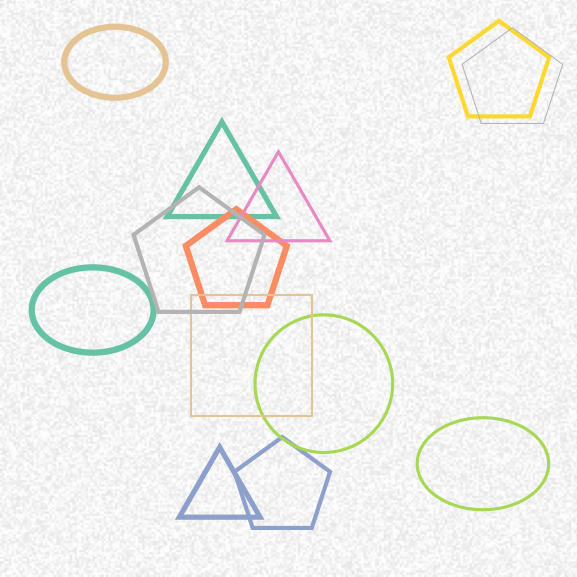[{"shape": "triangle", "thickness": 2.5, "radius": 0.55, "center": [0.384, 0.679]}, {"shape": "oval", "thickness": 3, "radius": 0.53, "center": [0.16, 0.462]}, {"shape": "pentagon", "thickness": 3, "radius": 0.46, "center": [0.409, 0.545]}, {"shape": "triangle", "thickness": 2.5, "radius": 0.4, "center": [0.38, 0.144]}, {"shape": "pentagon", "thickness": 2, "radius": 0.44, "center": [0.489, 0.155]}, {"shape": "triangle", "thickness": 1.5, "radius": 0.51, "center": [0.482, 0.634]}, {"shape": "oval", "thickness": 1.5, "radius": 0.57, "center": [0.836, 0.196]}, {"shape": "circle", "thickness": 1.5, "radius": 0.6, "center": [0.561, 0.335]}, {"shape": "pentagon", "thickness": 2, "radius": 0.46, "center": [0.864, 0.872]}, {"shape": "oval", "thickness": 3, "radius": 0.44, "center": [0.199, 0.891]}, {"shape": "square", "thickness": 1, "radius": 0.52, "center": [0.435, 0.384]}, {"shape": "pentagon", "thickness": 0.5, "radius": 0.46, "center": [0.887, 0.859]}, {"shape": "pentagon", "thickness": 2, "radius": 0.6, "center": [0.345, 0.556]}]